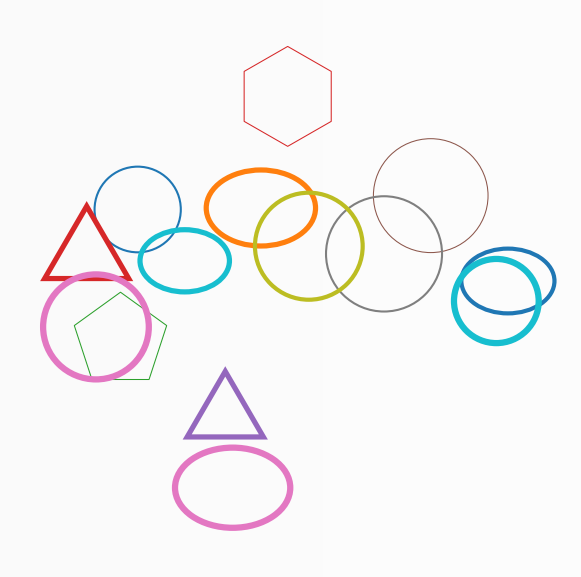[{"shape": "circle", "thickness": 1, "radius": 0.37, "center": [0.237, 0.636]}, {"shape": "oval", "thickness": 2, "radius": 0.4, "center": [0.874, 0.513]}, {"shape": "oval", "thickness": 2.5, "radius": 0.47, "center": [0.449, 0.639]}, {"shape": "pentagon", "thickness": 0.5, "radius": 0.42, "center": [0.207, 0.41]}, {"shape": "hexagon", "thickness": 0.5, "radius": 0.43, "center": [0.495, 0.832]}, {"shape": "triangle", "thickness": 2.5, "radius": 0.42, "center": [0.149, 0.559]}, {"shape": "triangle", "thickness": 2.5, "radius": 0.38, "center": [0.388, 0.28]}, {"shape": "circle", "thickness": 0.5, "radius": 0.49, "center": [0.741, 0.66]}, {"shape": "circle", "thickness": 3, "radius": 0.45, "center": [0.165, 0.433]}, {"shape": "oval", "thickness": 3, "radius": 0.5, "center": [0.4, 0.155]}, {"shape": "circle", "thickness": 1, "radius": 0.5, "center": [0.661, 0.56]}, {"shape": "circle", "thickness": 2, "radius": 0.46, "center": [0.531, 0.573]}, {"shape": "circle", "thickness": 3, "radius": 0.36, "center": [0.854, 0.478]}, {"shape": "oval", "thickness": 2.5, "radius": 0.38, "center": [0.318, 0.548]}]